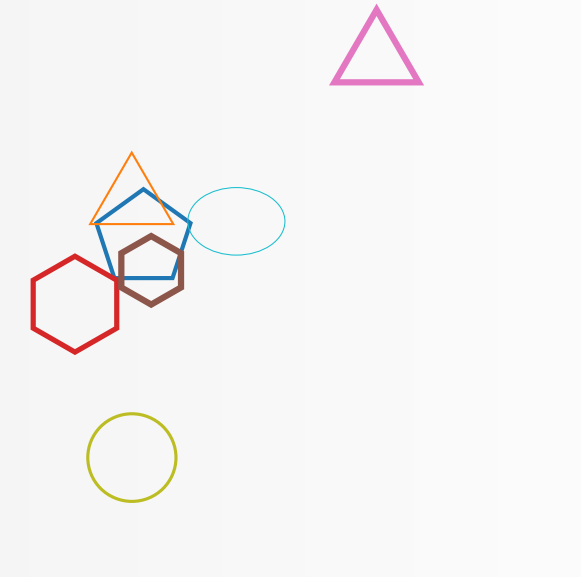[{"shape": "pentagon", "thickness": 2, "radius": 0.43, "center": [0.247, 0.586]}, {"shape": "triangle", "thickness": 1, "radius": 0.41, "center": [0.227, 0.652]}, {"shape": "hexagon", "thickness": 2.5, "radius": 0.41, "center": [0.129, 0.472]}, {"shape": "hexagon", "thickness": 3, "radius": 0.3, "center": [0.26, 0.531]}, {"shape": "triangle", "thickness": 3, "radius": 0.42, "center": [0.648, 0.898]}, {"shape": "circle", "thickness": 1.5, "radius": 0.38, "center": [0.227, 0.207]}, {"shape": "oval", "thickness": 0.5, "radius": 0.42, "center": [0.407, 0.616]}]